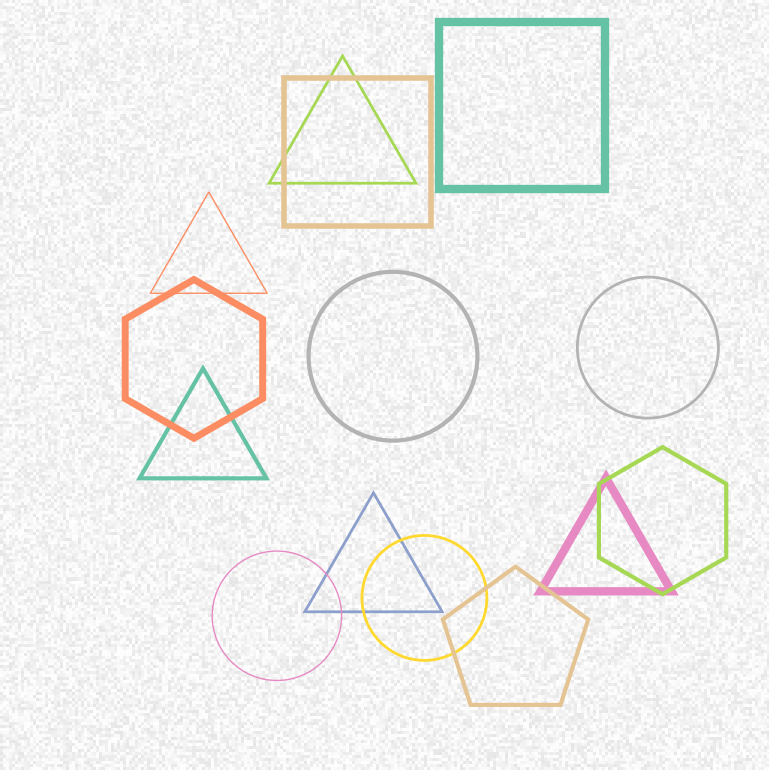[{"shape": "triangle", "thickness": 1.5, "radius": 0.48, "center": [0.264, 0.426]}, {"shape": "square", "thickness": 3, "radius": 0.54, "center": [0.678, 0.863]}, {"shape": "hexagon", "thickness": 2.5, "radius": 0.52, "center": [0.252, 0.534]}, {"shape": "triangle", "thickness": 0.5, "radius": 0.44, "center": [0.271, 0.663]}, {"shape": "triangle", "thickness": 1, "radius": 0.52, "center": [0.485, 0.257]}, {"shape": "triangle", "thickness": 3, "radius": 0.49, "center": [0.787, 0.281]}, {"shape": "circle", "thickness": 0.5, "radius": 0.42, "center": [0.36, 0.2]}, {"shape": "triangle", "thickness": 1, "radius": 0.55, "center": [0.445, 0.817]}, {"shape": "hexagon", "thickness": 1.5, "radius": 0.48, "center": [0.86, 0.324]}, {"shape": "circle", "thickness": 1, "radius": 0.41, "center": [0.551, 0.223]}, {"shape": "pentagon", "thickness": 1.5, "radius": 0.5, "center": [0.67, 0.165]}, {"shape": "square", "thickness": 2, "radius": 0.48, "center": [0.465, 0.802]}, {"shape": "circle", "thickness": 1.5, "radius": 0.55, "center": [0.51, 0.537]}, {"shape": "circle", "thickness": 1, "radius": 0.46, "center": [0.841, 0.549]}]